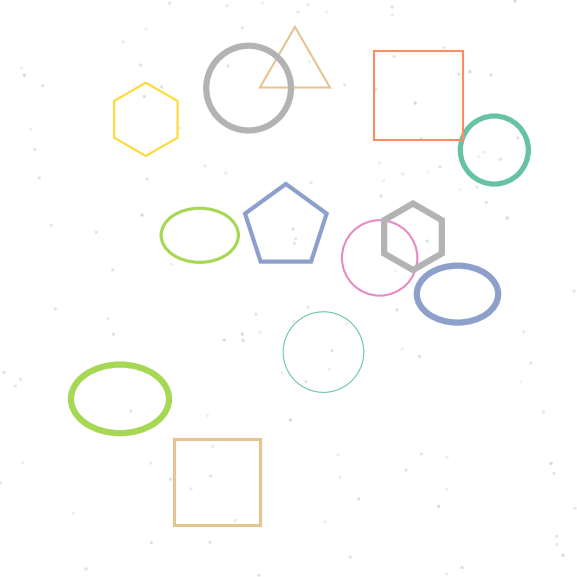[{"shape": "circle", "thickness": 0.5, "radius": 0.35, "center": [0.56, 0.389]}, {"shape": "circle", "thickness": 2.5, "radius": 0.29, "center": [0.856, 0.739]}, {"shape": "square", "thickness": 1, "radius": 0.39, "center": [0.724, 0.834]}, {"shape": "pentagon", "thickness": 2, "radius": 0.37, "center": [0.495, 0.606]}, {"shape": "oval", "thickness": 3, "radius": 0.35, "center": [0.792, 0.49]}, {"shape": "circle", "thickness": 1, "radius": 0.33, "center": [0.657, 0.553]}, {"shape": "oval", "thickness": 3, "radius": 0.42, "center": [0.208, 0.308]}, {"shape": "oval", "thickness": 1.5, "radius": 0.33, "center": [0.346, 0.592]}, {"shape": "hexagon", "thickness": 1, "radius": 0.32, "center": [0.253, 0.793]}, {"shape": "square", "thickness": 1.5, "radius": 0.37, "center": [0.375, 0.165]}, {"shape": "triangle", "thickness": 1, "radius": 0.35, "center": [0.511, 0.883]}, {"shape": "circle", "thickness": 3, "radius": 0.37, "center": [0.43, 0.847]}, {"shape": "hexagon", "thickness": 3, "radius": 0.29, "center": [0.715, 0.589]}]